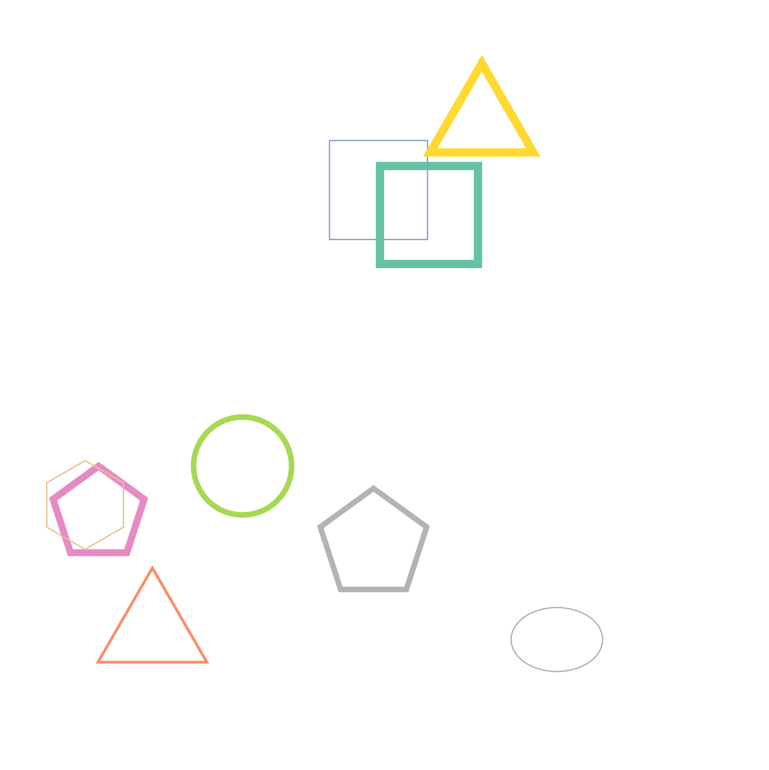[{"shape": "square", "thickness": 3, "radius": 0.32, "center": [0.557, 0.721]}, {"shape": "triangle", "thickness": 1, "radius": 0.41, "center": [0.198, 0.181]}, {"shape": "square", "thickness": 0.5, "radius": 0.32, "center": [0.491, 0.754]}, {"shape": "pentagon", "thickness": 2.5, "radius": 0.31, "center": [0.128, 0.332]}, {"shape": "circle", "thickness": 2, "radius": 0.32, "center": [0.315, 0.395]}, {"shape": "triangle", "thickness": 3, "radius": 0.39, "center": [0.626, 0.841]}, {"shape": "hexagon", "thickness": 0.5, "radius": 0.29, "center": [0.111, 0.344]}, {"shape": "pentagon", "thickness": 2, "radius": 0.36, "center": [0.485, 0.293]}, {"shape": "oval", "thickness": 0.5, "radius": 0.3, "center": [0.723, 0.169]}]